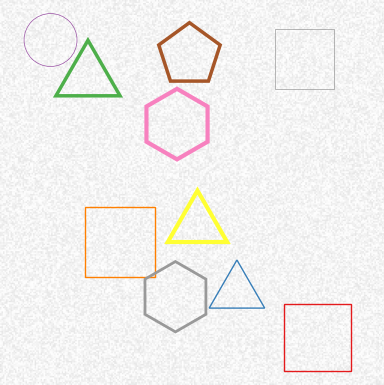[{"shape": "square", "thickness": 1, "radius": 0.44, "center": [0.825, 0.124]}, {"shape": "triangle", "thickness": 1, "radius": 0.42, "center": [0.615, 0.241]}, {"shape": "triangle", "thickness": 2.5, "radius": 0.48, "center": [0.228, 0.799]}, {"shape": "circle", "thickness": 0.5, "radius": 0.34, "center": [0.131, 0.896]}, {"shape": "square", "thickness": 1, "radius": 0.45, "center": [0.312, 0.372]}, {"shape": "triangle", "thickness": 3, "radius": 0.45, "center": [0.513, 0.416]}, {"shape": "pentagon", "thickness": 2.5, "radius": 0.42, "center": [0.492, 0.857]}, {"shape": "hexagon", "thickness": 3, "radius": 0.46, "center": [0.46, 0.678]}, {"shape": "hexagon", "thickness": 2, "radius": 0.46, "center": [0.456, 0.229]}, {"shape": "square", "thickness": 0.5, "radius": 0.39, "center": [0.791, 0.847]}]